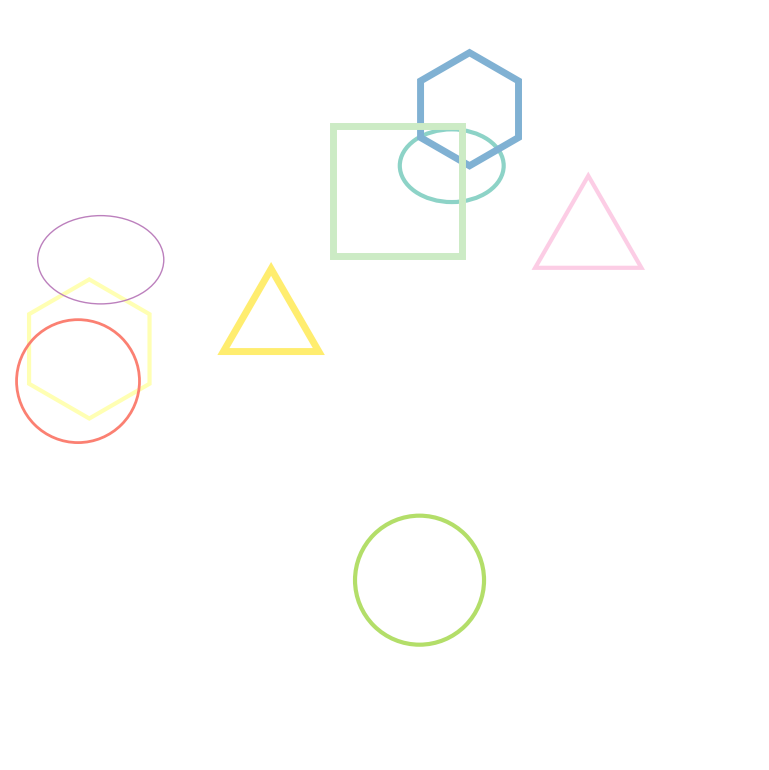[{"shape": "oval", "thickness": 1.5, "radius": 0.34, "center": [0.587, 0.785]}, {"shape": "hexagon", "thickness": 1.5, "radius": 0.45, "center": [0.116, 0.547]}, {"shape": "circle", "thickness": 1, "radius": 0.4, "center": [0.101, 0.505]}, {"shape": "hexagon", "thickness": 2.5, "radius": 0.37, "center": [0.61, 0.858]}, {"shape": "circle", "thickness": 1.5, "radius": 0.42, "center": [0.545, 0.247]}, {"shape": "triangle", "thickness": 1.5, "radius": 0.4, "center": [0.764, 0.692]}, {"shape": "oval", "thickness": 0.5, "radius": 0.41, "center": [0.131, 0.663]}, {"shape": "square", "thickness": 2.5, "radius": 0.42, "center": [0.516, 0.752]}, {"shape": "triangle", "thickness": 2.5, "radius": 0.36, "center": [0.352, 0.579]}]